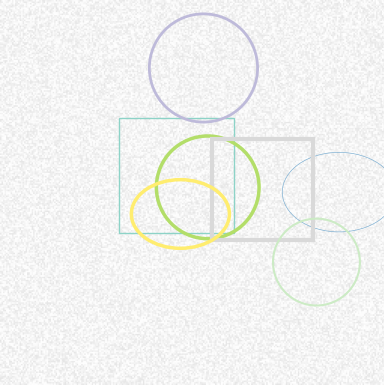[{"shape": "square", "thickness": 1, "radius": 0.75, "center": [0.459, 0.545]}, {"shape": "circle", "thickness": 2, "radius": 0.7, "center": [0.528, 0.823]}, {"shape": "oval", "thickness": 0.5, "radius": 0.74, "center": [0.881, 0.501]}, {"shape": "circle", "thickness": 2.5, "radius": 0.67, "center": [0.54, 0.513]}, {"shape": "square", "thickness": 3, "radius": 0.66, "center": [0.682, 0.508]}, {"shape": "circle", "thickness": 1.5, "radius": 0.56, "center": [0.822, 0.319]}, {"shape": "oval", "thickness": 2.5, "radius": 0.64, "center": [0.469, 0.444]}]